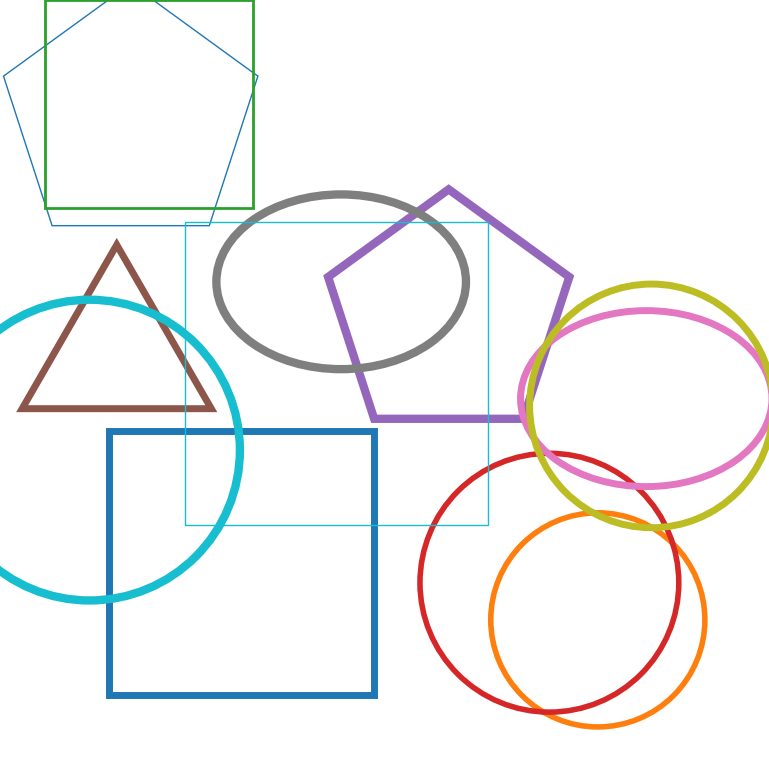[{"shape": "pentagon", "thickness": 0.5, "radius": 0.87, "center": [0.17, 0.847]}, {"shape": "square", "thickness": 2.5, "radius": 0.86, "center": [0.314, 0.269]}, {"shape": "circle", "thickness": 2, "radius": 0.7, "center": [0.776, 0.195]}, {"shape": "square", "thickness": 1, "radius": 0.68, "center": [0.193, 0.865]}, {"shape": "circle", "thickness": 2, "radius": 0.84, "center": [0.713, 0.243]}, {"shape": "pentagon", "thickness": 3, "radius": 0.82, "center": [0.583, 0.589]}, {"shape": "triangle", "thickness": 2.5, "radius": 0.71, "center": [0.152, 0.54]}, {"shape": "oval", "thickness": 2.5, "radius": 0.82, "center": [0.839, 0.482]}, {"shape": "oval", "thickness": 3, "radius": 0.81, "center": [0.443, 0.634]}, {"shape": "circle", "thickness": 2.5, "radius": 0.79, "center": [0.846, 0.473]}, {"shape": "square", "thickness": 0.5, "radius": 0.98, "center": [0.437, 0.515]}, {"shape": "circle", "thickness": 3, "radius": 0.98, "center": [0.116, 0.415]}]